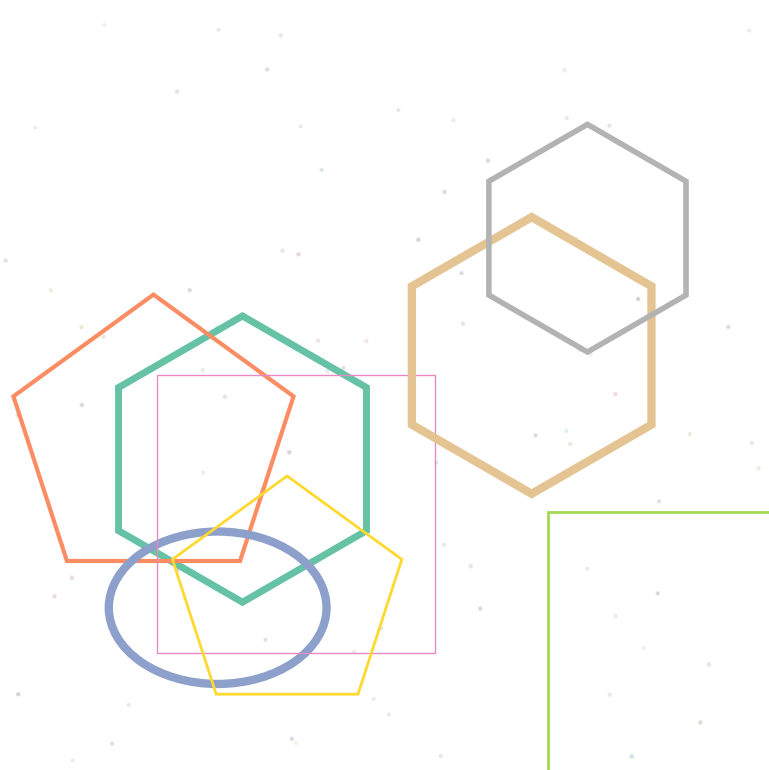[{"shape": "hexagon", "thickness": 2.5, "radius": 0.93, "center": [0.315, 0.404]}, {"shape": "pentagon", "thickness": 1.5, "radius": 0.96, "center": [0.199, 0.426]}, {"shape": "oval", "thickness": 3, "radius": 0.71, "center": [0.283, 0.211]}, {"shape": "square", "thickness": 0.5, "radius": 0.9, "center": [0.385, 0.333]}, {"shape": "square", "thickness": 1, "radius": 0.87, "center": [0.885, 0.161]}, {"shape": "pentagon", "thickness": 1, "radius": 0.78, "center": [0.373, 0.225]}, {"shape": "hexagon", "thickness": 3, "radius": 0.9, "center": [0.69, 0.538]}, {"shape": "hexagon", "thickness": 2, "radius": 0.74, "center": [0.763, 0.691]}]